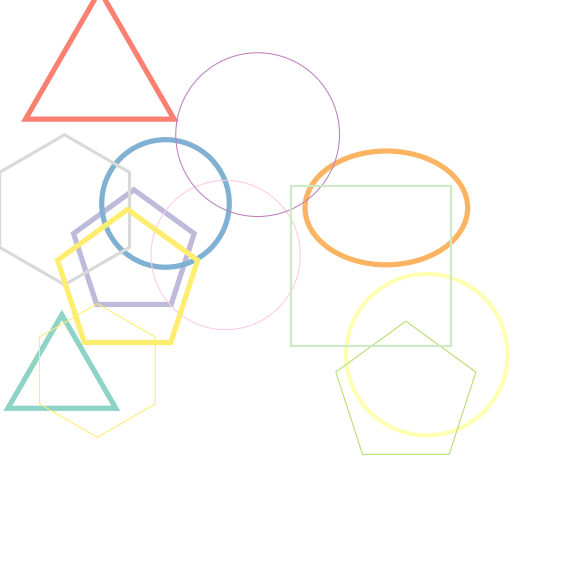[{"shape": "triangle", "thickness": 2.5, "radius": 0.54, "center": [0.107, 0.346]}, {"shape": "circle", "thickness": 2, "radius": 0.7, "center": [0.739, 0.385]}, {"shape": "pentagon", "thickness": 2.5, "radius": 0.55, "center": [0.232, 0.561]}, {"shape": "triangle", "thickness": 2.5, "radius": 0.74, "center": [0.173, 0.867]}, {"shape": "circle", "thickness": 2.5, "radius": 0.55, "center": [0.287, 0.647]}, {"shape": "oval", "thickness": 2.5, "radius": 0.7, "center": [0.669, 0.639]}, {"shape": "pentagon", "thickness": 0.5, "radius": 0.64, "center": [0.703, 0.315]}, {"shape": "circle", "thickness": 0.5, "radius": 0.65, "center": [0.391, 0.557]}, {"shape": "hexagon", "thickness": 1.5, "radius": 0.65, "center": [0.112, 0.636]}, {"shape": "circle", "thickness": 0.5, "radius": 0.71, "center": [0.446, 0.766]}, {"shape": "square", "thickness": 1, "radius": 0.69, "center": [0.643, 0.539]}, {"shape": "hexagon", "thickness": 0.5, "radius": 0.58, "center": [0.169, 0.358]}, {"shape": "pentagon", "thickness": 2.5, "radius": 0.64, "center": [0.221, 0.509]}]